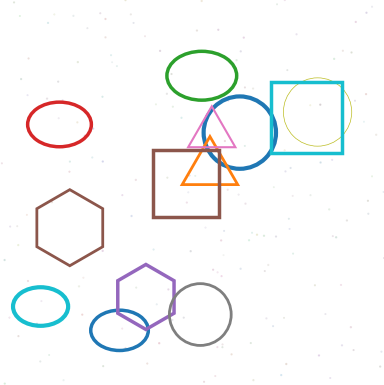[{"shape": "circle", "thickness": 3, "radius": 0.47, "center": [0.623, 0.656]}, {"shape": "oval", "thickness": 2.5, "radius": 0.37, "center": [0.31, 0.142]}, {"shape": "triangle", "thickness": 2, "radius": 0.42, "center": [0.545, 0.562]}, {"shape": "oval", "thickness": 2.5, "radius": 0.45, "center": [0.524, 0.803]}, {"shape": "oval", "thickness": 2.5, "radius": 0.41, "center": [0.155, 0.677]}, {"shape": "hexagon", "thickness": 2.5, "radius": 0.42, "center": [0.379, 0.229]}, {"shape": "square", "thickness": 2.5, "radius": 0.43, "center": [0.484, 0.523]}, {"shape": "hexagon", "thickness": 2, "radius": 0.49, "center": [0.181, 0.409]}, {"shape": "triangle", "thickness": 1.5, "radius": 0.35, "center": [0.55, 0.653]}, {"shape": "circle", "thickness": 2, "radius": 0.4, "center": [0.52, 0.183]}, {"shape": "circle", "thickness": 0.5, "radius": 0.44, "center": [0.825, 0.709]}, {"shape": "oval", "thickness": 3, "radius": 0.36, "center": [0.105, 0.204]}, {"shape": "square", "thickness": 2.5, "radius": 0.46, "center": [0.795, 0.694]}]